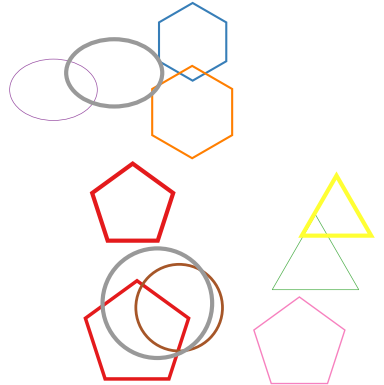[{"shape": "pentagon", "thickness": 2.5, "radius": 0.7, "center": [0.356, 0.13]}, {"shape": "pentagon", "thickness": 3, "radius": 0.55, "center": [0.345, 0.464]}, {"shape": "hexagon", "thickness": 1.5, "radius": 0.5, "center": [0.5, 0.891]}, {"shape": "triangle", "thickness": 0.5, "radius": 0.65, "center": [0.819, 0.312]}, {"shape": "oval", "thickness": 0.5, "radius": 0.57, "center": [0.139, 0.767]}, {"shape": "hexagon", "thickness": 1.5, "radius": 0.6, "center": [0.499, 0.709]}, {"shape": "triangle", "thickness": 3, "radius": 0.52, "center": [0.874, 0.44]}, {"shape": "circle", "thickness": 2, "radius": 0.56, "center": [0.465, 0.201]}, {"shape": "pentagon", "thickness": 1, "radius": 0.62, "center": [0.778, 0.104]}, {"shape": "oval", "thickness": 3, "radius": 0.62, "center": [0.297, 0.811]}, {"shape": "circle", "thickness": 3, "radius": 0.71, "center": [0.409, 0.212]}]